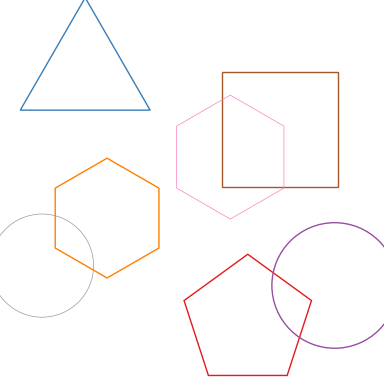[{"shape": "pentagon", "thickness": 1, "radius": 0.87, "center": [0.644, 0.166]}, {"shape": "triangle", "thickness": 1, "radius": 0.97, "center": [0.221, 0.811]}, {"shape": "circle", "thickness": 1, "radius": 0.82, "center": [0.869, 0.259]}, {"shape": "hexagon", "thickness": 1, "radius": 0.78, "center": [0.278, 0.434]}, {"shape": "square", "thickness": 1, "radius": 0.75, "center": [0.727, 0.663]}, {"shape": "hexagon", "thickness": 0.5, "radius": 0.8, "center": [0.598, 0.592]}, {"shape": "circle", "thickness": 0.5, "radius": 0.67, "center": [0.109, 0.31]}]